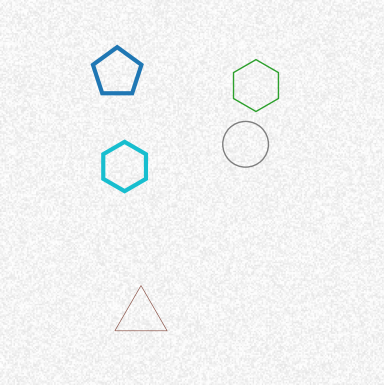[{"shape": "pentagon", "thickness": 3, "radius": 0.33, "center": [0.304, 0.811]}, {"shape": "hexagon", "thickness": 1, "radius": 0.34, "center": [0.665, 0.778]}, {"shape": "triangle", "thickness": 0.5, "radius": 0.39, "center": [0.366, 0.18]}, {"shape": "circle", "thickness": 1, "radius": 0.3, "center": [0.638, 0.625]}, {"shape": "hexagon", "thickness": 3, "radius": 0.32, "center": [0.324, 0.567]}]